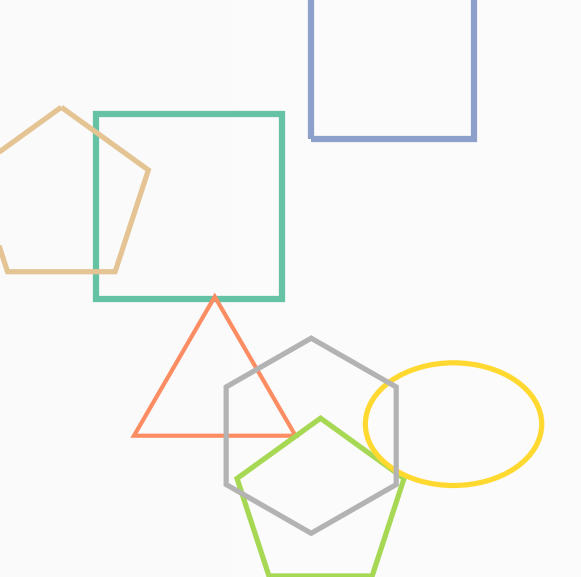[{"shape": "square", "thickness": 3, "radius": 0.8, "center": [0.325, 0.641]}, {"shape": "triangle", "thickness": 2, "radius": 0.8, "center": [0.369, 0.325]}, {"shape": "square", "thickness": 3, "radius": 0.7, "center": [0.676, 0.899]}, {"shape": "pentagon", "thickness": 2.5, "radius": 0.76, "center": [0.551, 0.124]}, {"shape": "oval", "thickness": 2.5, "radius": 0.76, "center": [0.78, 0.265]}, {"shape": "pentagon", "thickness": 2.5, "radius": 0.79, "center": [0.106, 0.656]}, {"shape": "hexagon", "thickness": 2.5, "radius": 0.84, "center": [0.535, 0.245]}]